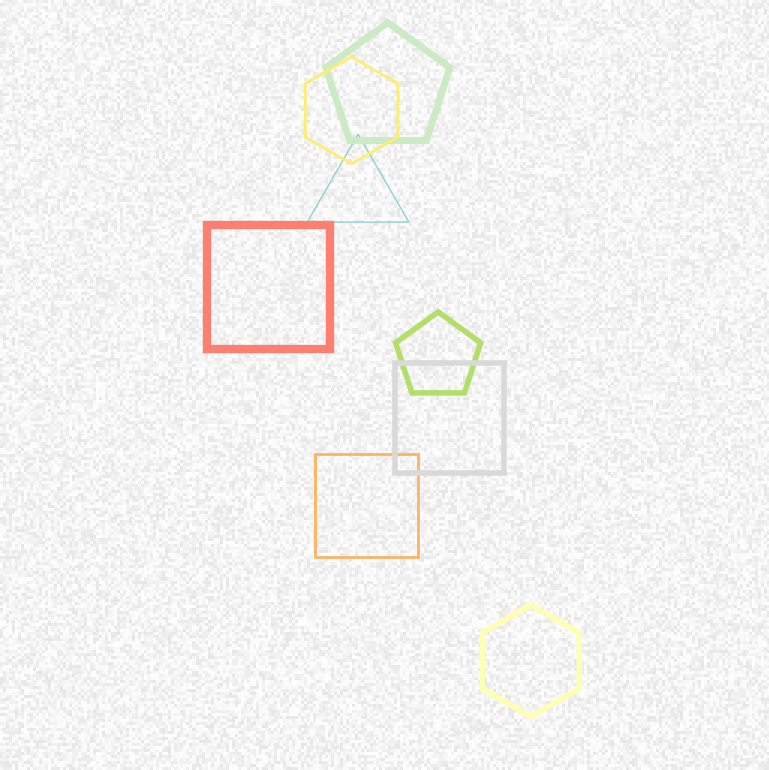[{"shape": "triangle", "thickness": 0.5, "radius": 0.38, "center": [0.465, 0.75]}, {"shape": "hexagon", "thickness": 2, "radius": 0.36, "center": [0.689, 0.142]}, {"shape": "square", "thickness": 3, "radius": 0.4, "center": [0.349, 0.627]}, {"shape": "square", "thickness": 1, "radius": 0.33, "center": [0.476, 0.343]}, {"shape": "pentagon", "thickness": 2, "radius": 0.29, "center": [0.569, 0.537]}, {"shape": "square", "thickness": 2, "radius": 0.35, "center": [0.583, 0.457]}, {"shape": "pentagon", "thickness": 2.5, "radius": 0.42, "center": [0.504, 0.886]}, {"shape": "hexagon", "thickness": 1, "radius": 0.35, "center": [0.457, 0.857]}]